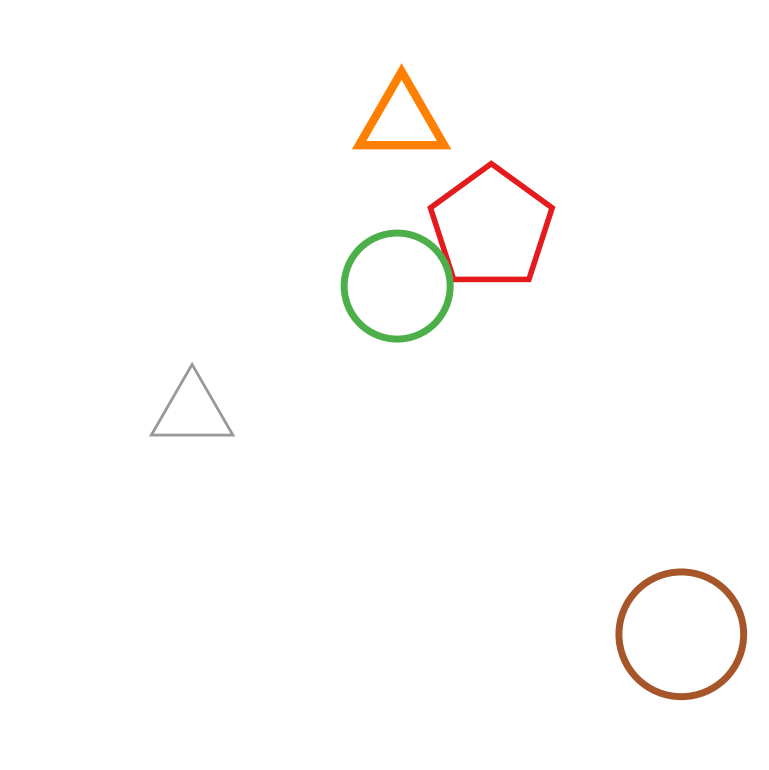[{"shape": "pentagon", "thickness": 2, "radius": 0.42, "center": [0.638, 0.704]}, {"shape": "circle", "thickness": 2.5, "radius": 0.34, "center": [0.516, 0.628]}, {"shape": "triangle", "thickness": 3, "radius": 0.32, "center": [0.522, 0.843]}, {"shape": "circle", "thickness": 2.5, "radius": 0.4, "center": [0.885, 0.176]}, {"shape": "triangle", "thickness": 1, "radius": 0.31, "center": [0.249, 0.466]}]